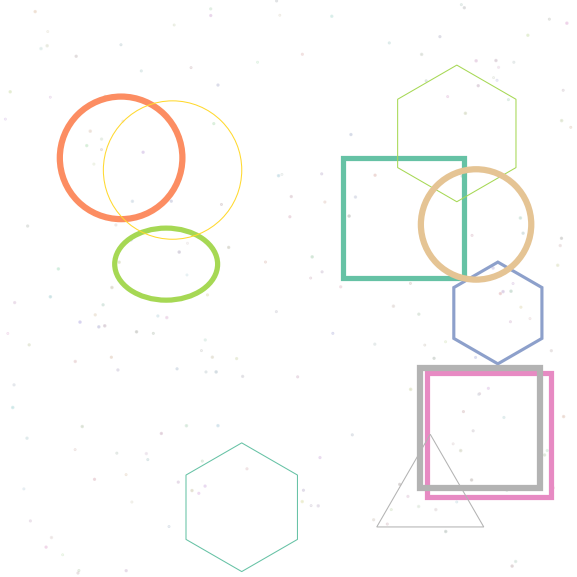[{"shape": "square", "thickness": 2.5, "radius": 0.52, "center": [0.699, 0.621]}, {"shape": "hexagon", "thickness": 0.5, "radius": 0.56, "center": [0.419, 0.121]}, {"shape": "circle", "thickness": 3, "radius": 0.53, "center": [0.21, 0.726]}, {"shape": "hexagon", "thickness": 1.5, "radius": 0.44, "center": [0.862, 0.457]}, {"shape": "square", "thickness": 2.5, "radius": 0.54, "center": [0.847, 0.246]}, {"shape": "hexagon", "thickness": 0.5, "radius": 0.59, "center": [0.791, 0.768]}, {"shape": "oval", "thickness": 2.5, "radius": 0.45, "center": [0.288, 0.542]}, {"shape": "circle", "thickness": 0.5, "radius": 0.6, "center": [0.299, 0.705]}, {"shape": "circle", "thickness": 3, "radius": 0.48, "center": [0.824, 0.611]}, {"shape": "triangle", "thickness": 0.5, "radius": 0.53, "center": [0.745, 0.14]}, {"shape": "square", "thickness": 3, "radius": 0.52, "center": [0.831, 0.258]}]